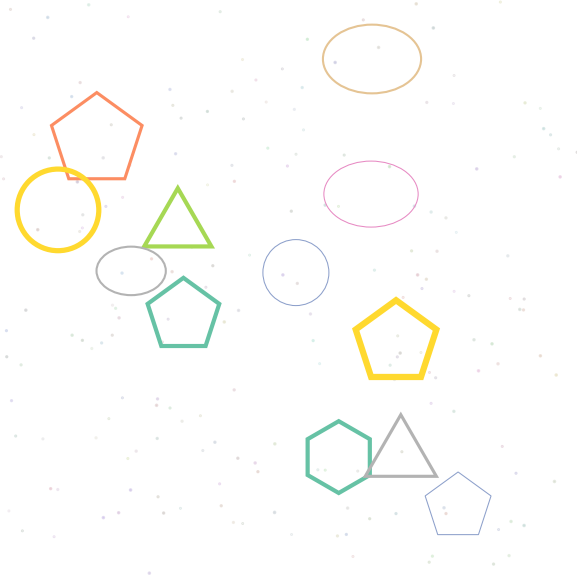[{"shape": "pentagon", "thickness": 2, "radius": 0.33, "center": [0.318, 0.453]}, {"shape": "hexagon", "thickness": 2, "radius": 0.31, "center": [0.587, 0.208]}, {"shape": "pentagon", "thickness": 1.5, "radius": 0.41, "center": [0.168, 0.756]}, {"shape": "circle", "thickness": 0.5, "radius": 0.29, "center": [0.512, 0.527]}, {"shape": "pentagon", "thickness": 0.5, "radius": 0.3, "center": [0.793, 0.122]}, {"shape": "oval", "thickness": 0.5, "radius": 0.41, "center": [0.642, 0.663]}, {"shape": "triangle", "thickness": 2, "radius": 0.34, "center": [0.308, 0.606]}, {"shape": "pentagon", "thickness": 3, "radius": 0.37, "center": [0.686, 0.406]}, {"shape": "circle", "thickness": 2.5, "radius": 0.35, "center": [0.1, 0.636]}, {"shape": "oval", "thickness": 1, "radius": 0.42, "center": [0.644, 0.897]}, {"shape": "triangle", "thickness": 1.5, "radius": 0.36, "center": [0.694, 0.21]}, {"shape": "oval", "thickness": 1, "radius": 0.3, "center": [0.227, 0.53]}]